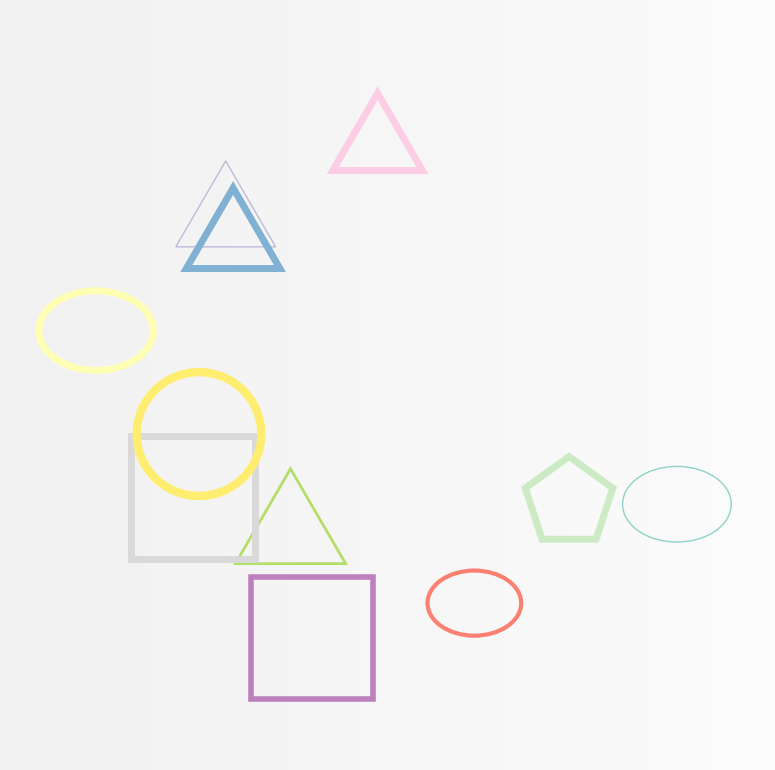[{"shape": "oval", "thickness": 0.5, "radius": 0.35, "center": [0.873, 0.345]}, {"shape": "oval", "thickness": 2.5, "radius": 0.37, "center": [0.124, 0.571]}, {"shape": "triangle", "thickness": 0.5, "radius": 0.37, "center": [0.291, 0.717]}, {"shape": "oval", "thickness": 1.5, "radius": 0.3, "center": [0.612, 0.217]}, {"shape": "triangle", "thickness": 2.5, "radius": 0.35, "center": [0.301, 0.686]}, {"shape": "triangle", "thickness": 1, "radius": 0.41, "center": [0.375, 0.309]}, {"shape": "triangle", "thickness": 2.5, "radius": 0.33, "center": [0.487, 0.812]}, {"shape": "square", "thickness": 2.5, "radius": 0.4, "center": [0.249, 0.354]}, {"shape": "square", "thickness": 2, "radius": 0.4, "center": [0.402, 0.171]}, {"shape": "pentagon", "thickness": 2.5, "radius": 0.3, "center": [0.734, 0.348]}, {"shape": "circle", "thickness": 3, "radius": 0.4, "center": [0.257, 0.436]}]